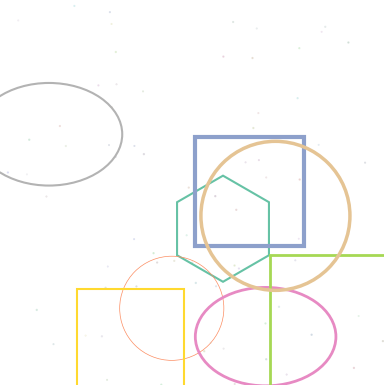[{"shape": "hexagon", "thickness": 1.5, "radius": 0.69, "center": [0.579, 0.406]}, {"shape": "circle", "thickness": 0.5, "radius": 0.68, "center": [0.446, 0.199]}, {"shape": "square", "thickness": 3, "radius": 0.71, "center": [0.648, 0.503]}, {"shape": "oval", "thickness": 2, "radius": 0.91, "center": [0.69, 0.126]}, {"shape": "square", "thickness": 2, "radius": 0.86, "center": [0.873, 0.166]}, {"shape": "square", "thickness": 1.5, "radius": 0.69, "center": [0.339, 0.112]}, {"shape": "circle", "thickness": 2.5, "radius": 0.97, "center": [0.715, 0.439]}, {"shape": "oval", "thickness": 1.5, "radius": 0.95, "center": [0.127, 0.651]}]